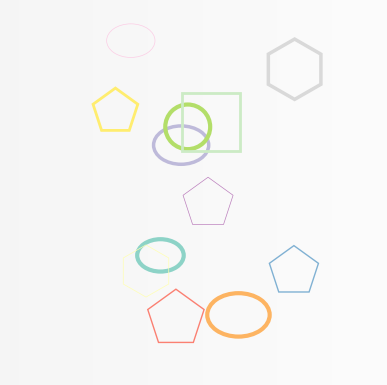[{"shape": "oval", "thickness": 3, "radius": 0.3, "center": [0.414, 0.337]}, {"shape": "hexagon", "thickness": 0.5, "radius": 0.34, "center": [0.377, 0.296]}, {"shape": "oval", "thickness": 2.5, "radius": 0.36, "center": [0.467, 0.623]}, {"shape": "pentagon", "thickness": 1, "radius": 0.38, "center": [0.454, 0.172]}, {"shape": "pentagon", "thickness": 1, "radius": 0.33, "center": [0.758, 0.295]}, {"shape": "oval", "thickness": 3, "radius": 0.4, "center": [0.615, 0.182]}, {"shape": "circle", "thickness": 3, "radius": 0.29, "center": [0.484, 0.671]}, {"shape": "oval", "thickness": 0.5, "radius": 0.31, "center": [0.338, 0.894]}, {"shape": "hexagon", "thickness": 2.5, "radius": 0.39, "center": [0.76, 0.82]}, {"shape": "pentagon", "thickness": 0.5, "radius": 0.34, "center": [0.537, 0.472]}, {"shape": "square", "thickness": 2, "radius": 0.38, "center": [0.544, 0.683]}, {"shape": "pentagon", "thickness": 2, "radius": 0.3, "center": [0.298, 0.71]}]